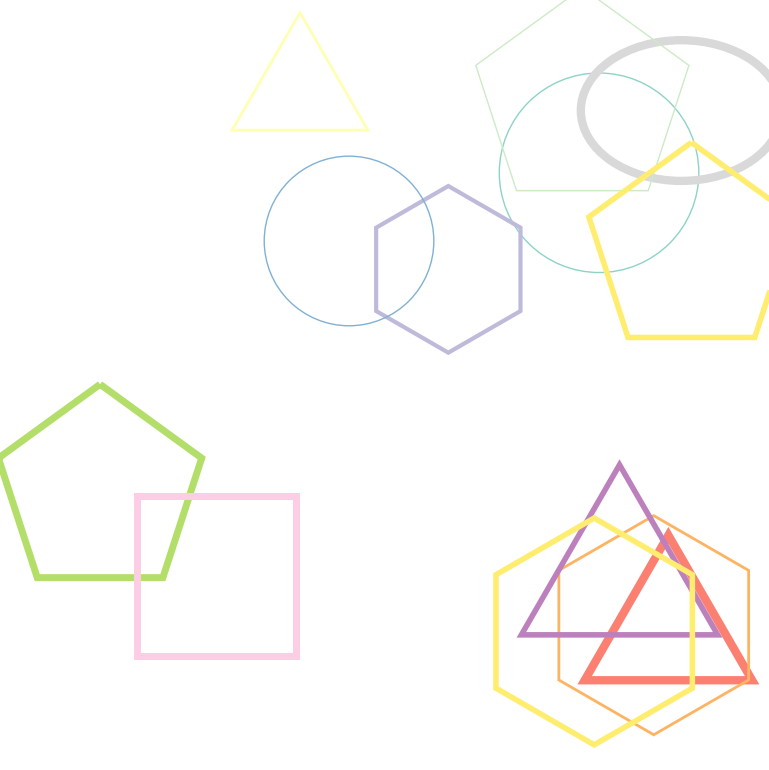[{"shape": "circle", "thickness": 0.5, "radius": 0.65, "center": [0.778, 0.776]}, {"shape": "triangle", "thickness": 1, "radius": 0.51, "center": [0.39, 0.882]}, {"shape": "hexagon", "thickness": 1.5, "radius": 0.54, "center": [0.582, 0.65]}, {"shape": "triangle", "thickness": 3, "radius": 0.63, "center": [0.868, 0.179]}, {"shape": "circle", "thickness": 0.5, "radius": 0.55, "center": [0.453, 0.687]}, {"shape": "hexagon", "thickness": 1, "radius": 0.71, "center": [0.849, 0.188]}, {"shape": "pentagon", "thickness": 2.5, "radius": 0.69, "center": [0.13, 0.362]}, {"shape": "square", "thickness": 2.5, "radius": 0.52, "center": [0.281, 0.252]}, {"shape": "oval", "thickness": 3, "radius": 0.65, "center": [0.885, 0.856]}, {"shape": "triangle", "thickness": 2, "radius": 0.74, "center": [0.805, 0.249]}, {"shape": "pentagon", "thickness": 0.5, "radius": 0.73, "center": [0.756, 0.87]}, {"shape": "hexagon", "thickness": 2, "radius": 0.74, "center": [0.772, 0.18]}, {"shape": "pentagon", "thickness": 2, "radius": 0.7, "center": [0.898, 0.675]}]